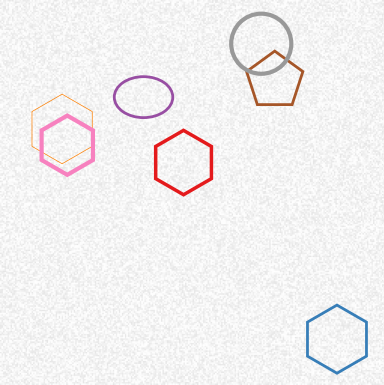[{"shape": "hexagon", "thickness": 2.5, "radius": 0.42, "center": [0.477, 0.578]}, {"shape": "hexagon", "thickness": 2, "radius": 0.44, "center": [0.875, 0.119]}, {"shape": "oval", "thickness": 2, "radius": 0.38, "center": [0.373, 0.748]}, {"shape": "hexagon", "thickness": 0.5, "radius": 0.45, "center": [0.161, 0.665]}, {"shape": "pentagon", "thickness": 2, "radius": 0.38, "center": [0.714, 0.79]}, {"shape": "hexagon", "thickness": 3, "radius": 0.38, "center": [0.175, 0.623]}, {"shape": "circle", "thickness": 3, "radius": 0.39, "center": [0.679, 0.886]}]